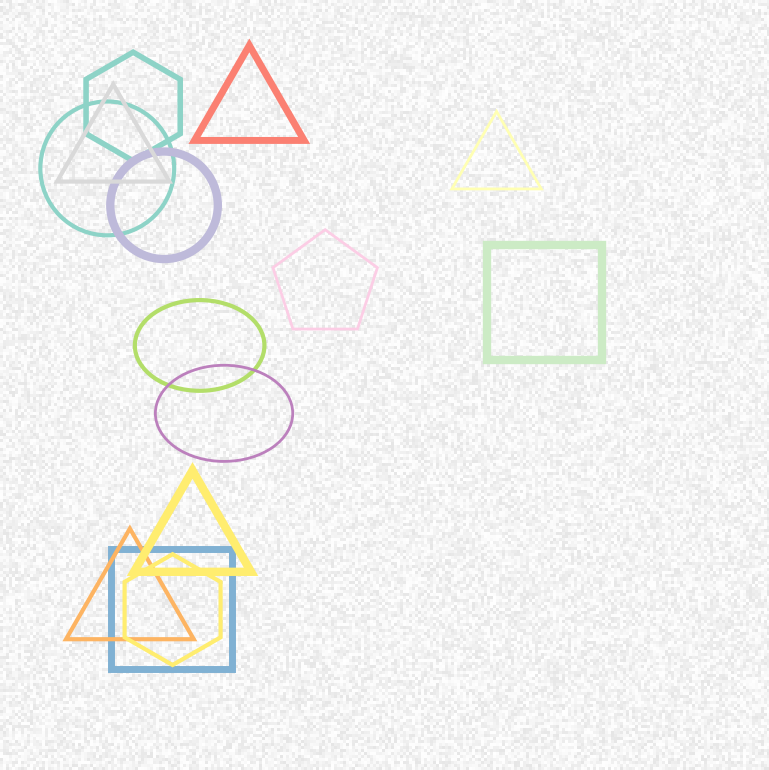[{"shape": "hexagon", "thickness": 2, "radius": 0.35, "center": [0.173, 0.862]}, {"shape": "circle", "thickness": 1.5, "radius": 0.43, "center": [0.139, 0.781]}, {"shape": "triangle", "thickness": 1, "radius": 0.34, "center": [0.645, 0.788]}, {"shape": "circle", "thickness": 3, "radius": 0.35, "center": [0.213, 0.733]}, {"shape": "triangle", "thickness": 2.5, "radius": 0.41, "center": [0.324, 0.859]}, {"shape": "square", "thickness": 2.5, "radius": 0.39, "center": [0.223, 0.209]}, {"shape": "triangle", "thickness": 1.5, "radius": 0.48, "center": [0.169, 0.218]}, {"shape": "oval", "thickness": 1.5, "radius": 0.42, "center": [0.259, 0.551]}, {"shape": "pentagon", "thickness": 1, "radius": 0.36, "center": [0.422, 0.63]}, {"shape": "triangle", "thickness": 1.5, "radius": 0.42, "center": [0.147, 0.806]}, {"shape": "oval", "thickness": 1, "radius": 0.45, "center": [0.291, 0.463]}, {"shape": "square", "thickness": 3, "radius": 0.37, "center": [0.707, 0.608]}, {"shape": "triangle", "thickness": 3, "radius": 0.44, "center": [0.25, 0.301]}, {"shape": "hexagon", "thickness": 1.5, "radius": 0.36, "center": [0.224, 0.208]}]